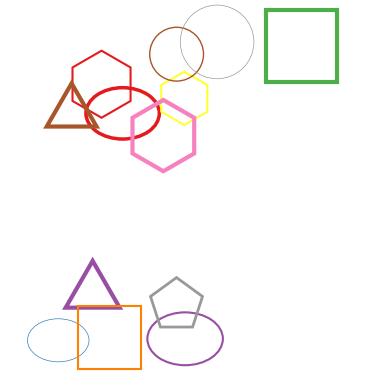[{"shape": "hexagon", "thickness": 1.5, "radius": 0.44, "center": [0.264, 0.781]}, {"shape": "oval", "thickness": 2.5, "radius": 0.48, "center": [0.318, 0.706]}, {"shape": "oval", "thickness": 0.5, "radius": 0.4, "center": [0.151, 0.116]}, {"shape": "square", "thickness": 3, "radius": 0.47, "center": [0.783, 0.881]}, {"shape": "oval", "thickness": 1.5, "radius": 0.49, "center": [0.481, 0.12]}, {"shape": "triangle", "thickness": 3, "radius": 0.4, "center": [0.241, 0.241]}, {"shape": "square", "thickness": 1.5, "radius": 0.41, "center": [0.284, 0.124]}, {"shape": "hexagon", "thickness": 1.5, "radius": 0.35, "center": [0.479, 0.745]}, {"shape": "circle", "thickness": 1, "radius": 0.35, "center": [0.459, 0.859]}, {"shape": "triangle", "thickness": 3, "radius": 0.37, "center": [0.186, 0.709]}, {"shape": "hexagon", "thickness": 3, "radius": 0.46, "center": [0.424, 0.648]}, {"shape": "circle", "thickness": 0.5, "radius": 0.48, "center": [0.564, 0.891]}, {"shape": "pentagon", "thickness": 2, "radius": 0.36, "center": [0.458, 0.208]}]